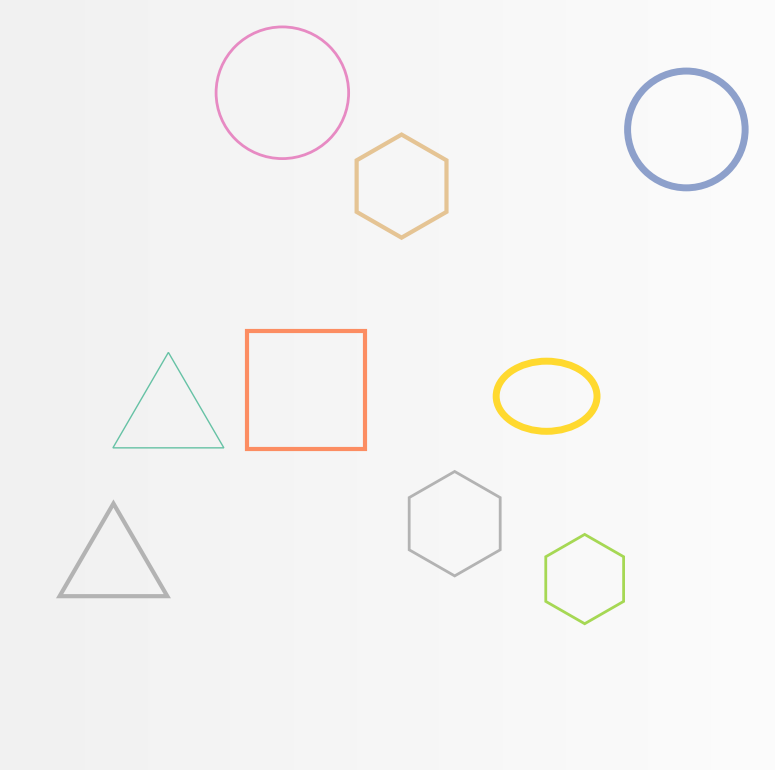[{"shape": "triangle", "thickness": 0.5, "radius": 0.41, "center": [0.217, 0.46]}, {"shape": "square", "thickness": 1.5, "radius": 0.38, "center": [0.394, 0.494]}, {"shape": "circle", "thickness": 2.5, "radius": 0.38, "center": [0.886, 0.832]}, {"shape": "circle", "thickness": 1, "radius": 0.43, "center": [0.364, 0.88]}, {"shape": "hexagon", "thickness": 1, "radius": 0.29, "center": [0.754, 0.248]}, {"shape": "oval", "thickness": 2.5, "radius": 0.33, "center": [0.705, 0.485]}, {"shape": "hexagon", "thickness": 1.5, "radius": 0.33, "center": [0.518, 0.758]}, {"shape": "hexagon", "thickness": 1, "radius": 0.34, "center": [0.587, 0.32]}, {"shape": "triangle", "thickness": 1.5, "radius": 0.4, "center": [0.146, 0.266]}]